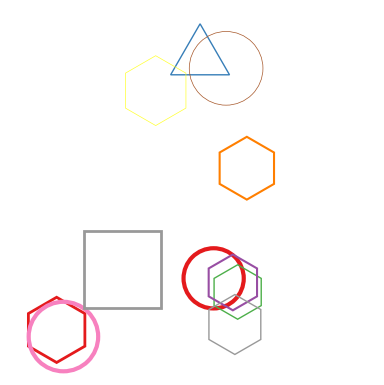[{"shape": "circle", "thickness": 3, "radius": 0.39, "center": [0.555, 0.277]}, {"shape": "hexagon", "thickness": 2, "radius": 0.42, "center": [0.147, 0.143]}, {"shape": "triangle", "thickness": 1, "radius": 0.44, "center": [0.52, 0.85]}, {"shape": "hexagon", "thickness": 1, "radius": 0.35, "center": [0.617, 0.242]}, {"shape": "hexagon", "thickness": 1.5, "radius": 0.36, "center": [0.605, 0.267]}, {"shape": "hexagon", "thickness": 1.5, "radius": 0.41, "center": [0.641, 0.563]}, {"shape": "hexagon", "thickness": 0.5, "radius": 0.45, "center": [0.404, 0.765]}, {"shape": "circle", "thickness": 0.5, "radius": 0.48, "center": [0.587, 0.823]}, {"shape": "circle", "thickness": 3, "radius": 0.45, "center": [0.165, 0.126]}, {"shape": "hexagon", "thickness": 1, "radius": 0.39, "center": [0.61, 0.157]}, {"shape": "square", "thickness": 2, "radius": 0.5, "center": [0.319, 0.3]}]